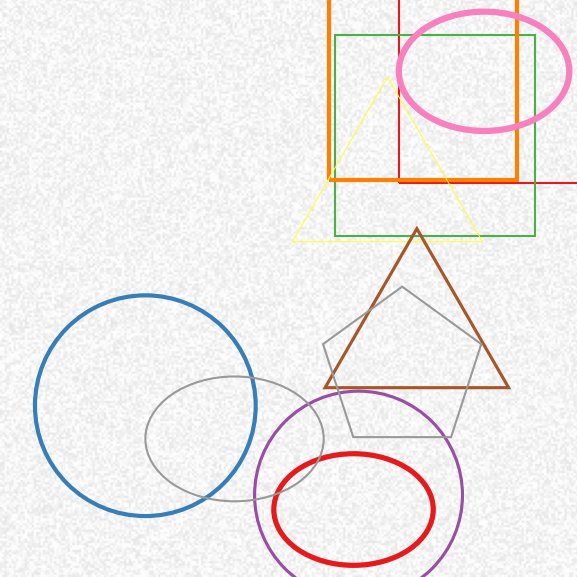[{"shape": "oval", "thickness": 2.5, "radius": 0.69, "center": [0.612, 0.117]}, {"shape": "square", "thickness": 1, "radius": 0.93, "center": [0.876, 0.868]}, {"shape": "circle", "thickness": 2, "radius": 0.96, "center": [0.252, 0.297]}, {"shape": "square", "thickness": 1, "radius": 0.87, "center": [0.753, 0.765]}, {"shape": "circle", "thickness": 1.5, "radius": 0.9, "center": [0.621, 0.142]}, {"shape": "square", "thickness": 2, "radius": 0.81, "center": [0.733, 0.849]}, {"shape": "triangle", "thickness": 0.5, "radius": 0.95, "center": [0.671, 0.676]}, {"shape": "triangle", "thickness": 1.5, "radius": 0.92, "center": [0.722, 0.42]}, {"shape": "oval", "thickness": 3, "radius": 0.74, "center": [0.838, 0.876]}, {"shape": "oval", "thickness": 1, "radius": 0.77, "center": [0.406, 0.239]}, {"shape": "pentagon", "thickness": 1, "radius": 0.72, "center": [0.696, 0.359]}]